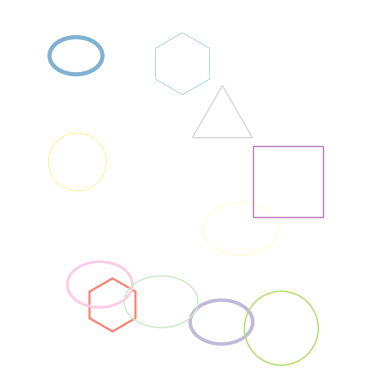[{"shape": "hexagon", "thickness": 0.5, "radius": 0.4, "center": [0.474, 0.835]}, {"shape": "oval", "thickness": 0.5, "radius": 0.49, "center": [0.623, 0.405]}, {"shape": "oval", "thickness": 2.5, "radius": 0.41, "center": [0.575, 0.163]}, {"shape": "hexagon", "thickness": 1.5, "radius": 0.34, "center": [0.292, 0.208]}, {"shape": "oval", "thickness": 3, "radius": 0.34, "center": [0.197, 0.855]}, {"shape": "circle", "thickness": 1, "radius": 0.48, "center": [0.731, 0.148]}, {"shape": "oval", "thickness": 2, "radius": 0.42, "center": [0.259, 0.261]}, {"shape": "triangle", "thickness": 1, "radius": 0.45, "center": [0.578, 0.688]}, {"shape": "square", "thickness": 1, "radius": 0.46, "center": [0.748, 0.529]}, {"shape": "oval", "thickness": 1, "radius": 0.48, "center": [0.418, 0.216]}, {"shape": "circle", "thickness": 0.5, "radius": 0.38, "center": [0.201, 0.579]}]